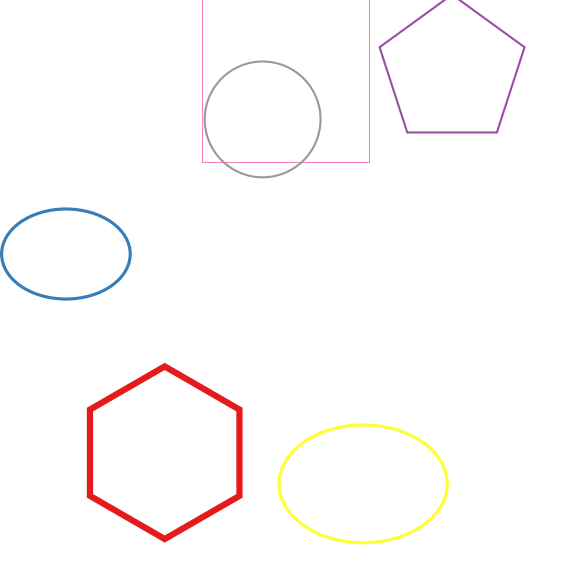[{"shape": "hexagon", "thickness": 3, "radius": 0.75, "center": [0.285, 0.215]}, {"shape": "oval", "thickness": 1.5, "radius": 0.56, "center": [0.114, 0.559]}, {"shape": "pentagon", "thickness": 1, "radius": 0.66, "center": [0.783, 0.877]}, {"shape": "oval", "thickness": 1.5, "radius": 0.73, "center": [0.629, 0.161]}, {"shape": "square", "thickness": 0.5, "radius": 0.72, "center": [0.494, 0.863]}, {"shape": "circle", "thickness": 1, "radius": 0.5, "center": [0.455, 0.792]}]